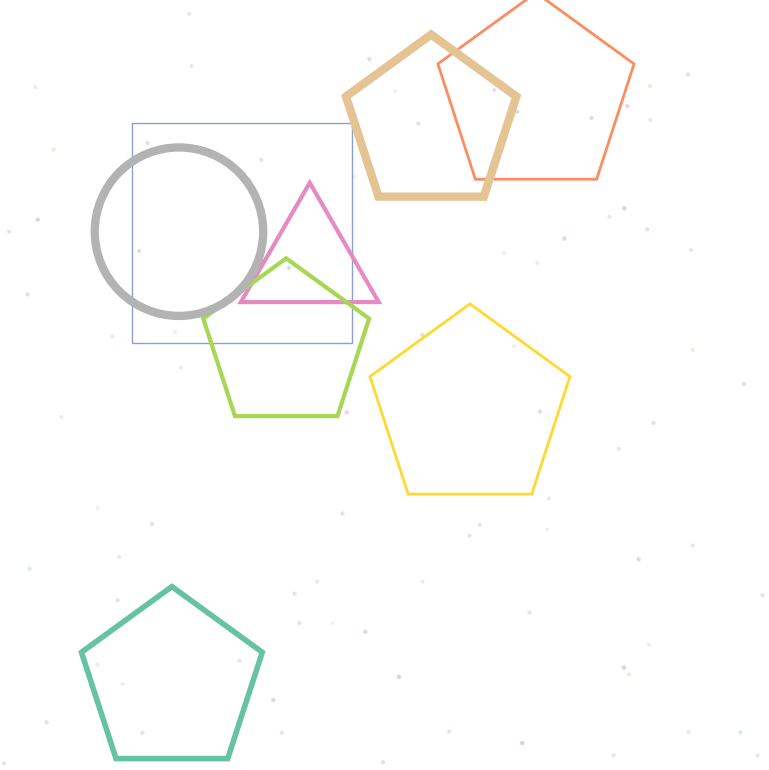[{"shape": "pentagon", "thickness": 2, "radius": 0.62, "center": [0.223, 0.115]}, {"shape": "pentagon", "thickness": 1, "radius": 0.67, "center": [0.696, 0.876]}, {"shape": "square", "thickness": 0.5, "radius": 0.71, "center": [0.315, 0.697]}, {"shape": "triangle", "thickness": 1.5, "radius": 0.52, "center": [0.402, 0.659]}, {"shape": "pentagon", "thickness": 1.5, "radius": 0.57, "center": [0.372, 0.551]}, {"shape": "pentagon", "thickness": 1, "radius": 0.68, "center": [0.61, 0.469]}, {"shape": "pentagon", "thickness": 3, "radius": 0.58, "center": [0.56, 0.839]}, {"shape": "circle", "thickness": 3, "radius": 0.55, "center": [0.232, 0.699]}]